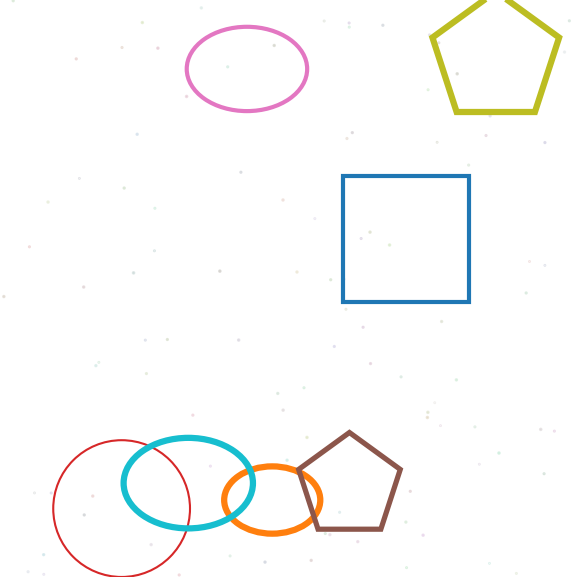[{"shape": "square", "thickness": 2, "radius": 0.54, "center": [0.703, 0.585]}, {"shape": "oval", "thickness": 3, "radius": 0.42, "center": [0.471, 0.133]}, {"shape": "circle", "thickness": 1, "radius": 0.59, "center": [0.211, 0.118]}, {"shape": "pentagon", "thickness": 2.5, "radius": 0.46, "center": [0.605, 0.158]}, {"shape": "oval", "thickness": 2, "radius": 0.52, "center": [0.428, 0.88]}, {"shape": "pentagon", "thickness": 3, "radius": 0.58, "center": [0.858, 0.898]}, {"shape": "oval", "thickness": 3, "radius": 0.56, "center": [0.326, 0.163]}]